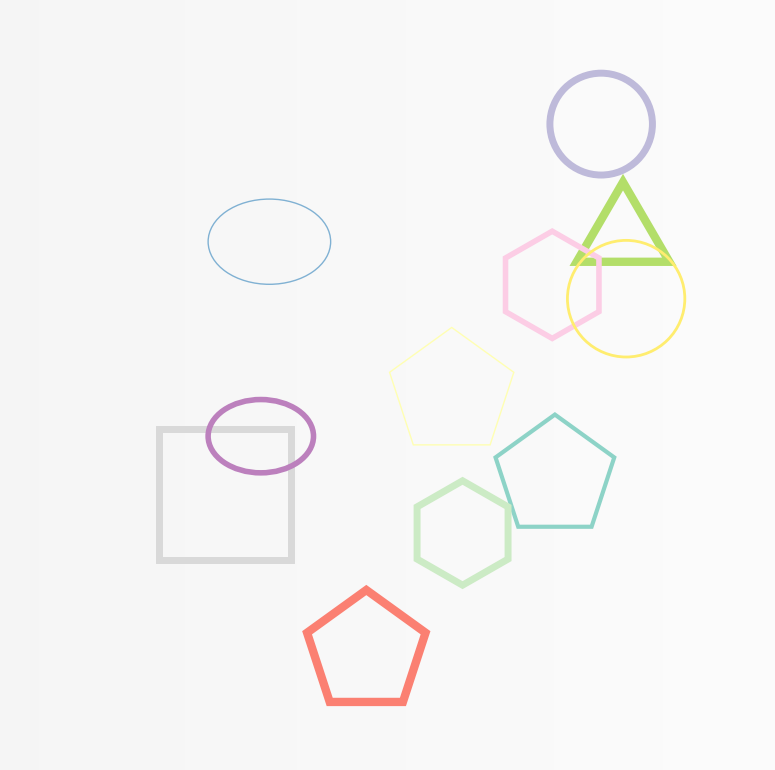[{"shape": "pentagon", "thickness": 1.5, "radius": 0.4, "center": [0.716, 0.381]}, {"shape": "pentagon", "thickness": 0.5, "radius": 0.42, "center": [0.583, 0.49]}, {"shape": "circle", "thickness": 2.5, "radius": 0.33, "center": [0.776, 0.839]}, {"shape": "pentagon", "thickness": 3, "radius": 0.4, "center": [0.473, 0.153]}, {"shape": "oval", "thickness": 0.5, "radius": 0.4, "center": [0.348, 0.686]}, {"shape": "triangle", "thickness": 3, "radius": 0.34, "center": [0.804, 0.694]}, {"shape": "hexagon", "thickness": 2, "radius": 0.35, "center": [0.713, 0.63]}, {"shape": "square", "thickness": 2.5, "radius": 0.43, "center": [0.29, 0.358]}, {"shape": "oval", "thickness": 2, "radius": 0.34, "center": [0.337, 0.434]}, {"shape": "hexagon", "thickness": 2.5, "radius": 0.34, "center": [0.597, 0.308]}, {"shape": "circle", "thickness": 1, "radius": 0.38, "center": [0.808, 0.612]}]